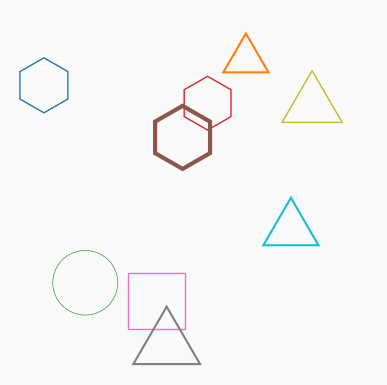[{"shape": "hexagon", "thickness": 1, "radius": 0.36, "center": [0.113, 0.778]}, {"shape": "triangle", "thickness": 1.5, "radius": 0.34, "center": [0.635, 0.846]}, {"shape": "circle", "thickness": 0.5, "radius": 0.42, "center": [0.22, 0.266]}, {"shape": "hexagon", "thickness": 1, "radius": 0.35, "center": [0.536, 0.732]}, {"shape": "hexagon", "thickness": 3, "radius": 0.41, "center": [0.471, 0.643]}, {"shape": "square", "thickness": 1, "radius": 0.36, "center": [0.404, 0.218]}, {"shape": "triangle", "thickness": 1.5, "radius": 0.5, "center": [0.43, 0.104]}, {"shape": "triangle", "thickness": 1, "radius": 0.45, "center": [0.805, 0.727]}, {"shape": "triangle", "thickness": 1.5, "radius": 0.41, "center": [0.751, 0.404]}]